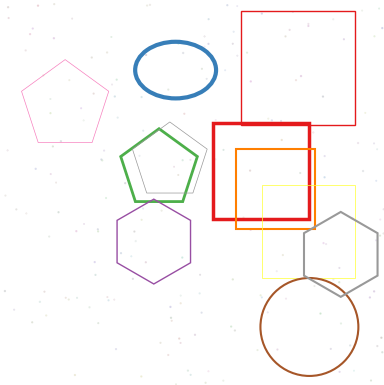[{"shape": "square", "thickness": 2.5, "radius": 0.62, "center": [0.678, 0.555]}, {"shape": "square", "thickness": 1, "radius": 0.74, "center": [0.775, 0.823]}, {"shape": "oval", "thickness": 3, "radius": 0.53, "center": [0.456, 0.818]}, {"shape": "pentagon", "thickness": 2, "radius": 0.52, "center": [0.413, 0.561]}, {"shape": "hexagon", "thickness": 1, "radius": 0.55, "center": [0.399, 0.373]}, {"shape": "square", "thickness": 1.5, "radius": 0.52, "center": [0.715, 0.508]}, {"shape": "square", "thickness": 0.5, "radius": 0.6, "center": [0.801, 0.398]}, {"shape": "circle", "thickness": 1.5, "radius": 0.64, "center": [0.804, 0.151]}, {"shape": "pentagon", "thickness": 0.5, "radius": 0.6, "center": [0.169, 0.726]}, {"shape": "hexagon", "thickness": 1.5, "radius": 0.55, "center": [0.885, 0.339]}, {"shape": "pentagon", "thickness": 0.5, "radius": 0.51, "center": [0.441, 0.581]}]